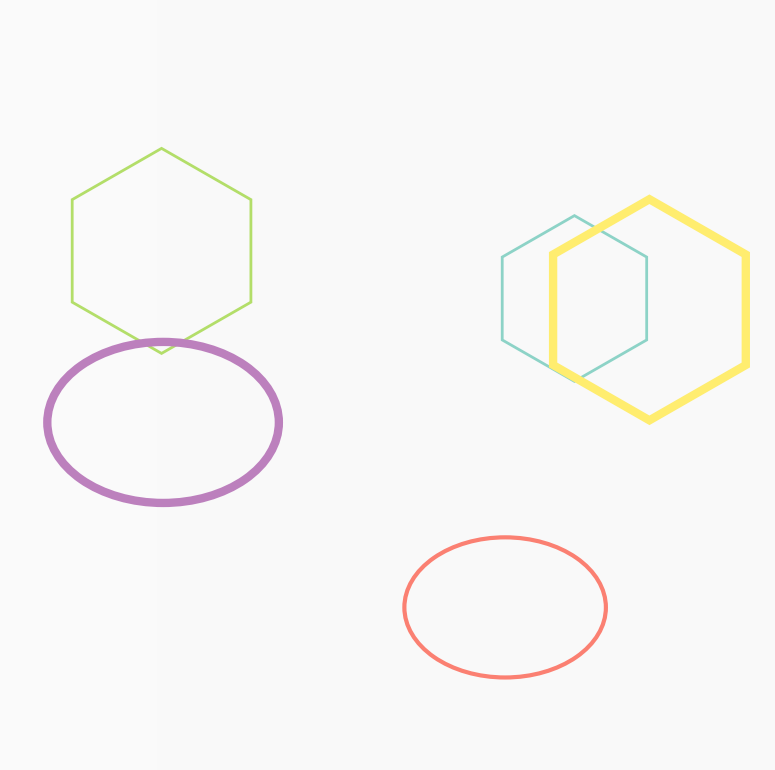[{"shape": "hexagon", "thickness": 1, "radius": 0.54, "center": [0.741, 0.612]}, {"shape": "oval", "thickness": 1.5, "radius": 0.65, "center": [0.652, 0.211]}, {"shape": "hexagon", "thickness": 1, "radius": 0.67, "center": [0.208, 0.674]}, {"shape": "oval", "thickness": 3, "radius": 0.75, "center": [0.21, 0.451]}, {"shape": "hexagon", "thickness": 3, "radius": 0.72, "center": [0.838, 0.598]}]